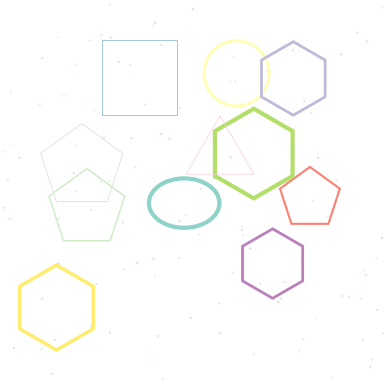[{"shape": "oval", "thickness": 3, "radius": 0.46, "center": [0.478, 0.473]}, {"shape": "circle", "thickness": 2, "radius": 0.42, "center": [0.615, 0.81]}, {"shape": "hexagon", "thickness": 2, "radius": 0.48, "center": [0.762, 0.796]}, {"shape": "pentagon", "thickness": 1.5, "radius": 0.41, "center": [0.805, 0.485]}, {"shape": "square", "thickness": 0.5, "radius": 0.49, "center": [0.363, 0.799]}, {"shape": "hexagon", "thickness": 3, "radius": 0.58, "center": [0.659, 0.601]}, {"shape": "triangle", "thickness": 0.5, "radius": 0.51, "center": [0.572, 0.598]}, {"shape": "pentagon", "thickness": 0.5, "radius": 0.56, "center": [0.213, 0.567]}, {"shape": "hexagon", "thickness": 2, "radius": 0.45, "center": [0.708, 0.315]}, {"shape": "pentagon", "thickness": 1, "radius": 0.52, "center": [0.225, 0.459]}, {"shape": "hexagon", "thickness": 2.5, "radius": 0.55, "center": [0.147, 0.201]}]